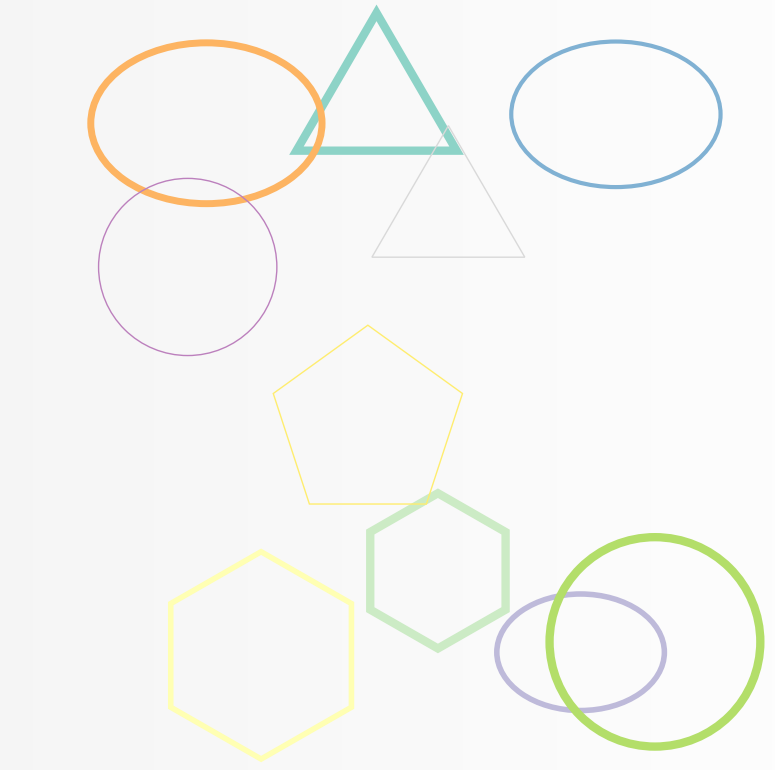[{"shape": "triangle", "thickness": 3, "radius": 0.6, "center": [0.486, 0.864]}, {"shape": "hexagon", "thickness": 2, "radius": 0.67, "center": [0.337, 0.149]}, {"shape": "oval", "thickness": 2, "radius": 0.54, "center": [0.749, 0.153]}, {"shape": "oval", "thickness": 1.5, "radius": 0.68, "center": [0.795, 0.852]}, {"shape": "oval", "thickness": 2.5, "radius": 0.75, "center": [0.266, 0.84]}, {"shape": "circle", "thickness": 3, "radius": 0.68, "center": [0.845, 0.166]}, {"shape": "triangle", "thickness": 0.5, "radius": 0.57, "center": [0.579, 0.723]}, {"shape": "circle", "thickness": 0.5, "radius": 0.58, "center": [0.242, 0.653]}, {"shape": "hexagon", "thickness": 3, "radius": 0.5, "center": [0.565, 0.259]}, {"shape": "pentagon", "thickness": 0.5, "radius": 0.64, "center": [0.475, 0.449]}]